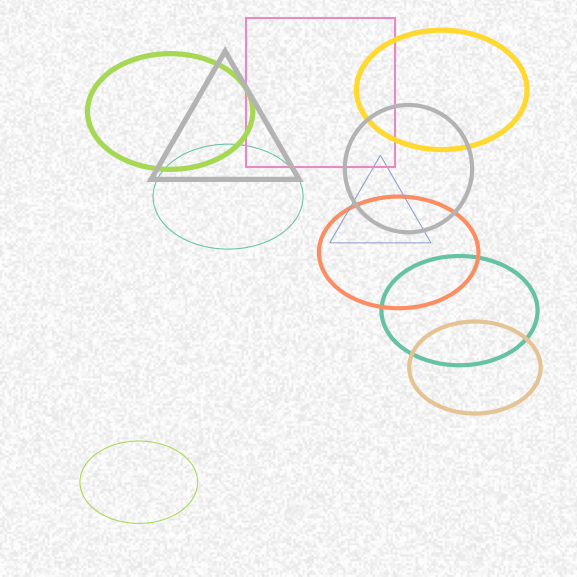[{"shape": "oval", "thickness": 2, "radius": 0.68, "center": [0.796, 0.461]}, {"shape": "oval", "thickness": 0.5, "radius": 0.65, "center": [0.395, 0.659]}, {"shape": "oval", "thickness": 2, "radius": 0.69, "center": [0.69, 0.562]}, {"shape": "triangle", "thickness": 0.5, "radius": 0.51, "center": [0.659, 0.629]}, {"shape": "square", "thickness": 1, "radius": 0.64, "center": [0.554, 0.839]}, {"shape": "oval", "thickness": 2.5, "radius": 0.72, "center": [0.295, 0.806]}, {"shape": "oval", "thickness": 0.5, "radius": 0.51, "center": [0.24, 0.164]}, {"shape": "oval", "thickness": 2.5, "radius": 0.74, "center": [0.765, 0.844]}, {"shape": "oval", "thickness": 2, "radius": 0.57, "center": [0.822, 0.363]}, {"shape": "circle", "thickness": 2, "radius": 0.55, "center": [0.707, 0.707]}, {"shape": "triangle", "thickness": 2.5, "radius": 0.74, "center": [0.39, 0.763]}]